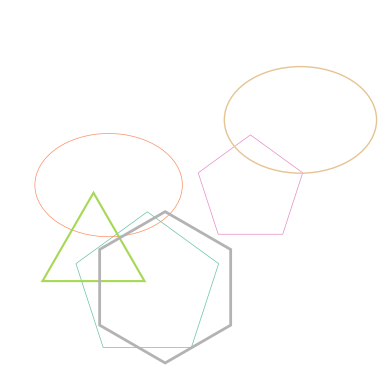[{"shape": "pentagon", "thickness": 0.5, "radius": 0.97, "center": [0.383, 0.255]}, {"shape": "oval", "thickness": 0.5, "radius": 0.96, "center": [0.282, 0.519]}, {"shape": "pentagon", "thickness": 0.5, "radius": 0.71, "center": [0.651, 0.507]}, {"shape": "triangle", "thickness": 1.5, "radius": 0.76, "center": [0.243, 0.346]}, {"shape": "oval", "thickness": 1, "radius": 0.99, "center": [0.78, 0.689]}, {"shape": "hexagon", "thickness": 2, "radius": 0.98, "center": [0.429, 0.254]}]